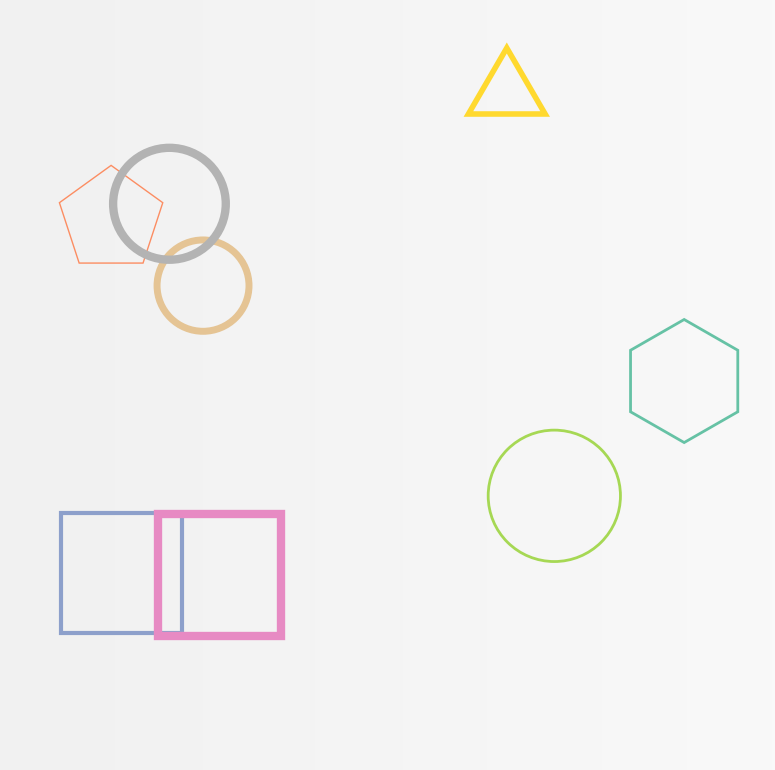[{"shape": "hexagon", "thickness": 1, "radius": 0.4, "center": [0.883, 0.505]}, {"shape": "pentagon", "thickness": 0.5, "radius": 0.35, "center": [0.143, 0.715]}, {"shape": "square", "thickness": 1.5, "radius": 0.39, "center": [0.157, 0.256]}, {"shape": "square", "thickness": 3, "radius": 0.4, "center": [0.284, 0.254]}, {"shape": "circle", "thickness": 1, "radius": 0.43, "center": [0.715, 0.356]}, {"shape": "triangle", "thickness": 2, "radius": 0.29, "center": [0.654, 0.881]}, {"shape": "circle", "thickness": 2.5, "radius": 0.3, "center": [0.262, 0.629]}, {"shape": "circle", "thickness": 3, "radius": 0.36, "center": [0.219, 0.735]}]